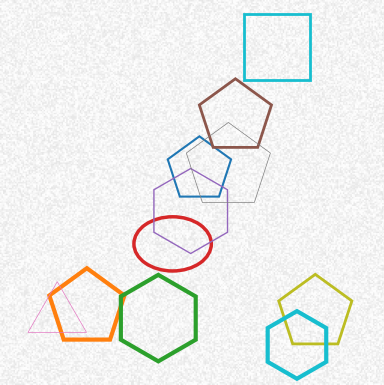[{"shape": "pentagon", "thickness": 1.5, "radius": 0.43, "center": [0.518, 0.559]}, {"shape": "pentagon", "thickness": 3, "radius": 0.51, "center": [0.226, 0.201]}, {"shape": "hexagon", "thickness": 3, "radius": 0.56, "center": [0.411, 0.174]}, {"shape": "oval", "thickness": 2.5, "radius": 0.5, "center": [0.448, 0.367]}, {"shape": "hexagon", "thickness": 1, "radius": 0.55, "center": [0.495, 0.452]}, {"shape": "pentagon", "thickness": 2, "radius": 0.49, "center": [0.611, 0.697]}, {"shape": "triangle", "thickness": 0.5, "radius": 0.44, "center": [0.149, 0.181]}, {"shape": "pentagon", "thickness": 0.5, "radius": 0.57, "center": [0.593, 0.567]}, {"shape": "pentagon", "thickness": 2, "radius": 0.5, "center": [0.819, 0.188]}, {"shape": "square", "thickness": 2, "radius": 0.43, "center": [0.72, 0.879]}, {"shape": "hexagon", "thickness": 3, "radius": 0.44, "center": [0.771, 0.104]}]